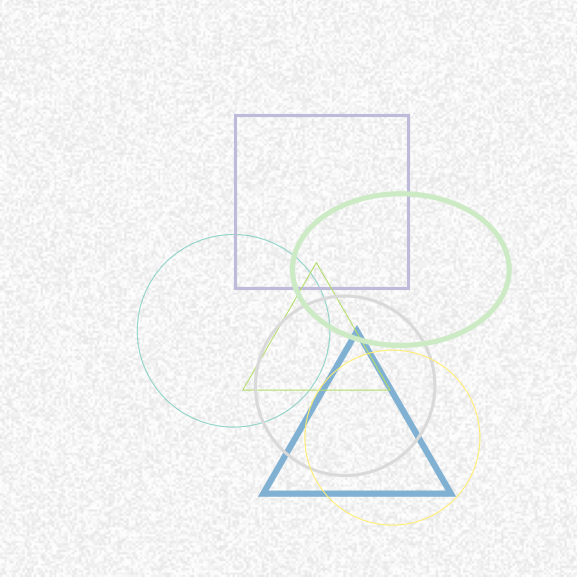[{"shape": "circle", "thickness": 0.5, "radius": 0.83, "center": [0.404, 0.426]}, {"shape": "square", "thickness": 1.5, "radius": 0.75, "center": [0.557, 0.65]}, {"shape": "triangle", "thickness": 3, "radius": 0.94, "center": [0.618, 0.238]}, {"shape": "triangle", "thickness": 0.5, "radius": 0.74, "center": [0.548, 0.397]}, {"shape": "circle", "thickness": 1.5, "radius": 0.78, "center": [0.598, 0.331]}, {"shape": "oval", "thickness": 2.5, "radius": 0.94, "center": [0.694, 0.532]}, {"shape": "circle", "thickness": 0.5, "radius": 0.76, "center": [0.679, 0.241]}]